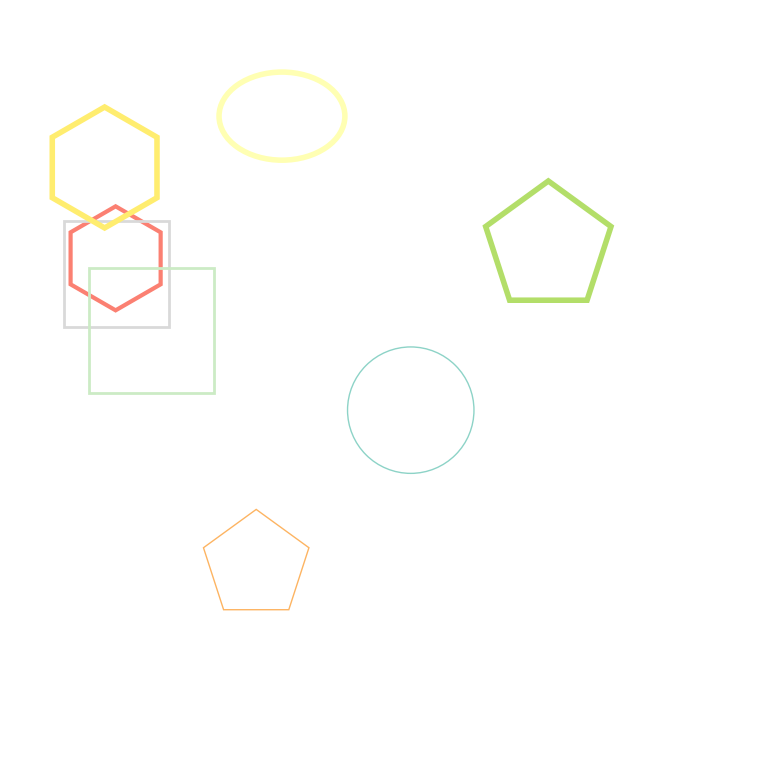[{"shape": "circle", "thickness": 0.5, "radius": 0.41, "center": [0.533, 0.467]}, {"shape": "oval", "thickness": 2, "radius": 0.41, "center": [0.366, 0.849]}, {"shape": "hexagon", "thickness": 1.5, "radius": 0.34, "center": [0.15, 0.665]}, {"shape": "pentagon", "thickness": 0.5, "radius": 0.36, "center": [0.333, 0.266]}, {"shape": "pentagon", "thickness": 2, "radius": 0.43, "center": [0.712, 0.679]}, {"shape": "square", "thickness": 1, "radius": 0.34, "center": [0.152, 0.644]}, {"shape": "square", "thickness": 1, "radius": 0.41, "center": [0.197, 0.571]}, {"shape": "hexagon", "thickness": 2, "radius": 0.39, "center": [0.136, 0.782]}]